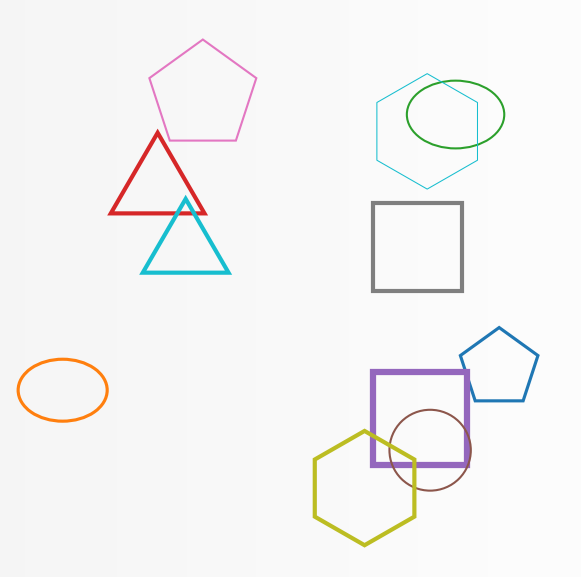[{"shape": "pentagon", "thickness": 1.5, "radius": 0.35, "center": [0.859, 0.362]}, {"shape": "oval", "thickness": 1.5, "radius": 0.38, "center": [0.108, 0.323]}, {"shape": "oval", "thickness": 1, "radius": 0.42, "center": [0.784, 0.801]}, {"shape": "triangle", "thickness": 2, "radius": 0.47, "center": [0.271, 0.676]}, {"shape": "square", "thickness": 3, "radius": 0.4, "center": [0.723, 0.274]}, {"shape": "circle", "thickness": 1, "radius": 0.35, "center": [0.74, 0.22]}, {"shape": "pentagon", "thickness": 1, "radius": 0.48, "center": [0.349, 0.834]}, {"shape": "square", "thickness": 2, "radius": 0.38, "center": [0.718, 0.571]}, {"shape": "hexagon", "thickness": 2, "radius": 0.49, "center": [0.627, 0.154]}, {"shape": "triangle", "thickness": 2, "radius": 0.43, "center": [0.319, 0.57]}, {"shape": "hexagon", "thickness": 0.5, "radius": 0.5, "center": [0.735, 0.772]}]